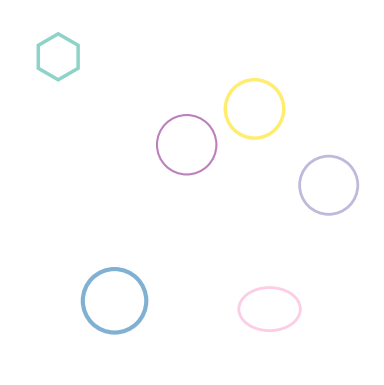[{"shape": "hexagon", "thickness": 2.5, "radius": 0.3, "center": [0.151, 0.852]}, {"shape": "circle", "thickness": 2, "radius": 0.38, "center": [0.854, 0.519]}, {"shape": "circle", "thickness": 3, "radius": 0.41, "center": [0.298, 0.219]}, {"shape": "oval", "thickness": 2, "radius": 0.4, "center": [0.7, 0.197]}, {"shape": "circle", "thickness": 1.5, "radius": 0.39, "center": [0.485, 0.624]}, {"shape": "circle", "thickness": 2.5, "radius": 0.38, "center": [0.661, 0.717]}]